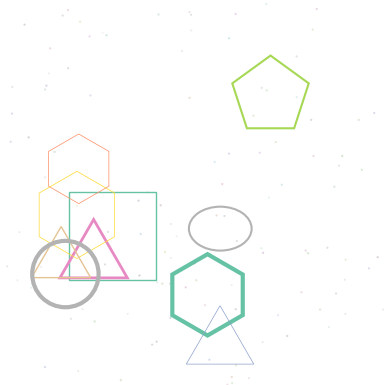[{"shape": "hexagon", "thickness": 3, "radius": 0.53, "center": [0.539, 0.234]}, {"shape": "square", "thickness": 1, "radius": 0.57, "center": [0.292, 0.387]}, {"shape": "hexagon", "thickness": 0.5, "radius": 0.45, "center": [0.204, 0.562]}, {"shape": "triangle", "thickness": 0.5, "radius": 0.51, "center": [0.572, 0.105]}, {"shape": "triangle", "thickness": 2, "radius": 0.51, "center": [0.243, 0.329]}, {"shape": "pentagon", "thickness": 1.5, "radius": 0.52, "center": [0.703, 0.751]}, {"shape": "hexagon", "thickness": 0.5, "radius": 0.57, "center": [0.2, 0.442]}, {"shape": "triangle", "thickness": 1, "radius": 0.44, "center": [0.159, 0.323]}, {"shape": "oval", "thickness": 1.5, "radius": 0.41, "center": [0.572, 0.406]}, {"shape": "circle", "thickness": 3, "radius": 0.43, "center": [0.17, 0.288]}]